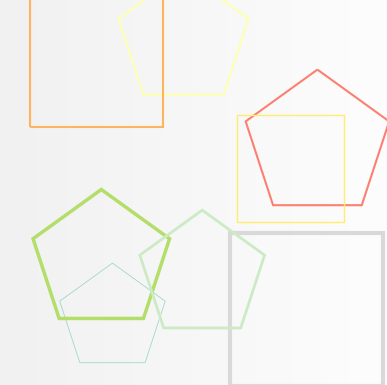[{"shape": "pentagon", "thickness": 0.5, "radius": 0.72, "center": [0.29, 0.174]}, {"shape": "pentagon", "thickness": 1.5, "radius": 0.88, "center": [0.474, 0.897]}, {"shape": "pentagon", "thickness": 1.5, "radius": 0.97, "center": [0.819, 0.625]}, {"shape": "square", "thickness": 1.5, "radius": 0.86, "center": [0.249, 0.842]}, {"shape": "pentagon", "thickness": 2.5, "radius": 0.93, "center": [0.261, 0.323]}, {"shape": "square", "thickness": 3, "radius": 0.99, "center": [0.791, 0.197]}, {"shape": "pentagon", "thickness": 2, "radius": 0.85, "center": [0.522, 0.285]}, {"shape": "square", "thickness": 1, "radius": 0.69, "center": [0.75, 0.562]}]